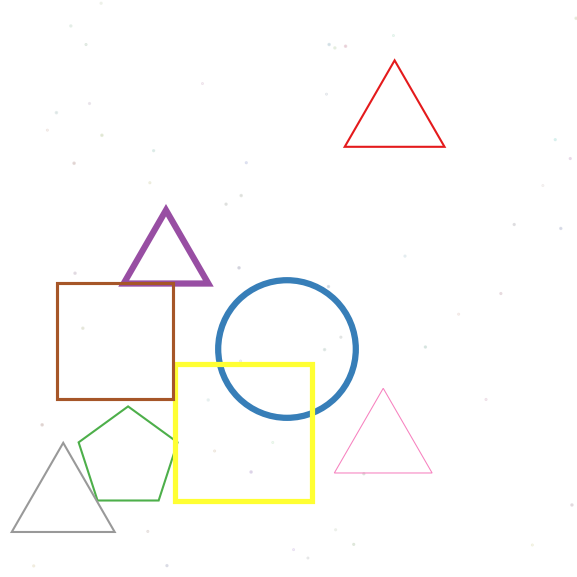[{"shape": "triangle", "thickness": 1, "radius": 0.5, "center": [0.683, 0.795]}, {"shape": "circle", "thickness": 3, "radius": 0.6, "center": [0.497, 0.395]}, {"shape": "pentagon", "thickness": 1, "radius": 0.45, "center": [0.222, 0.205]}, {"shape": "triangle", "thickness": 3, "radius": 0.42, "center": [0.287, 0.551]}, {"shape": "square", "thickness": 2.5, "radius": 0.59, "center": [0.422, 0.251]}, {"shape": "square", "thickness": 1.5, "radius": 0.5, "center": [0.2, 0.409]}, {"shape": "triangle", "thickness": 0.5, "radius": 0.49, "center": [0.664, 0.229]}, {"shape": "triangle", "thickness": 1, "radius": 0.51, "center": [0.109, 0.129]}]